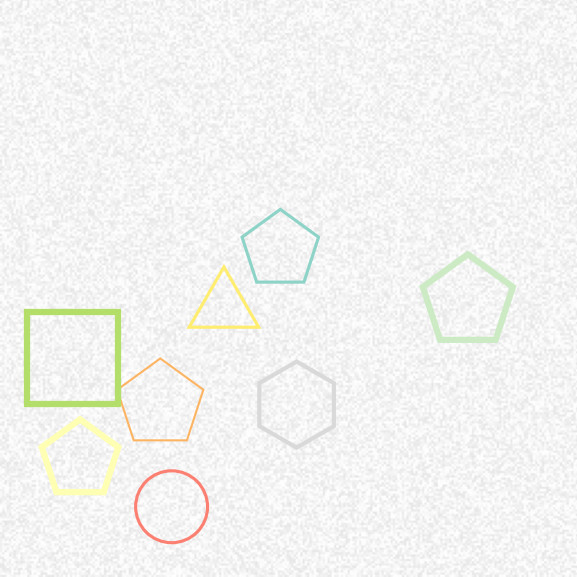[{"shape": "pentagon", "thickness": 1.5, "radius": 0.35, "center": [0.485, 0.567]}, {"shape": "pentagon", "thickness": 3, "radius": 0.35, "center": [0.139, 0.203]}, {"shape": "circle", "thickness": 1.5, "radius": 0.31, "center": [0.297, 0.122]}, {"shape": "pentagon", "thickness": 1, "radius": 0.39, "center": [0.278, 0.3]}, {"shape": "square", "thickness": 3, "radius": 0.4, "center": [0.125, 0.379]}, {"shape": "hexagon", "thickness": 2, "radius": 0.37, "center": [0.514, 0.299]}, {"shape": "pentagon", "thickness": 3, "radius": 0.41, "center": [0.81, 0.477]}, {"shape": "triangle", "thickness": 1.5, "radius": 0.35, "center": [0.388, 0.467]}]